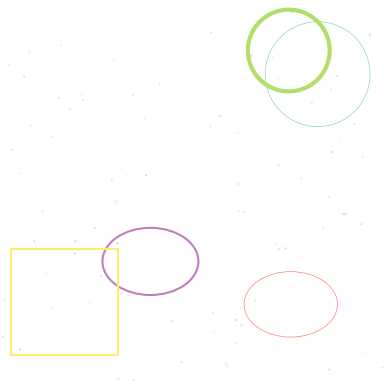[{"shape": "circle", "thickness": 0.5, "radius": 0.68, "center": [0.825, 0.807]}, {"shape": "oval", "thickness": 0.5, "radius": 0.61, "center": [0.755, 0.209]}, {"shape": "circle", "thickness": 3, "radius": 0.53, "center": [0.75, 0.869]}, {"shape": "oval", "thickness": 1.5, "radius": 0.62, "center": [0.391, 0.321]}, {"shape": "square", "thickness": 1.5, "radius": 0.69, "center": [0.168, 0.216]}]